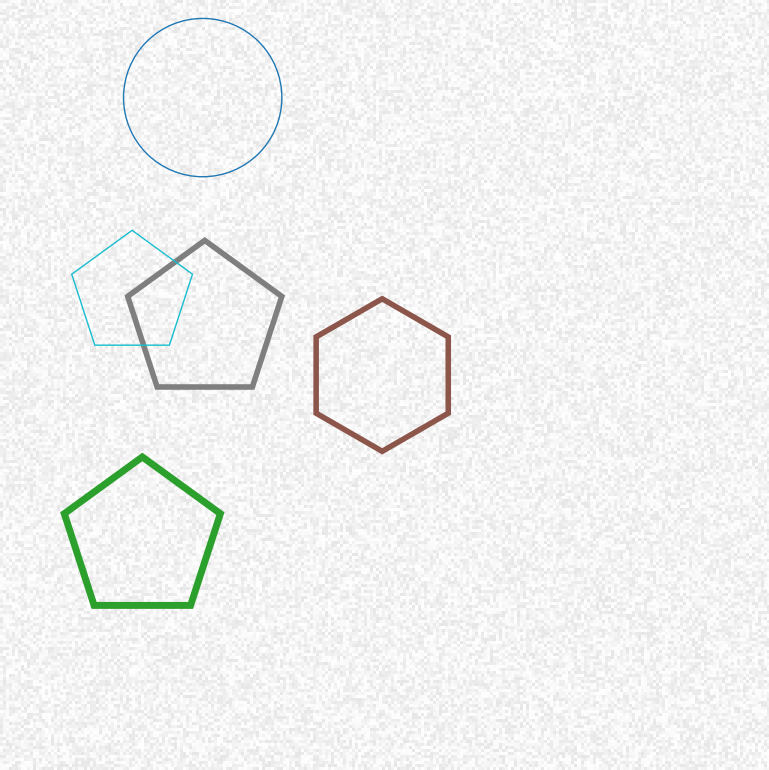[{"shape": "circle", "thickness": 0.5, "radius": 0.51, "center": [0.263, 0.873]}, {"shape": "pentagon", "thickness": 2.5, "radius": 0.53, "center": [0.185, 0.3]}, {"shape": "hexagon", "thickness": 2, "radius": 0.5, "center": [0.496, 0.513]}, {"shape": "pentagon", "thickness": 2, "radius": 0.53, "center": [0.266, 0.583]}, {"shape": "pentagon", "thickness": 0.5, "radius": 0.41, "center": [0.172, 0.618]}]